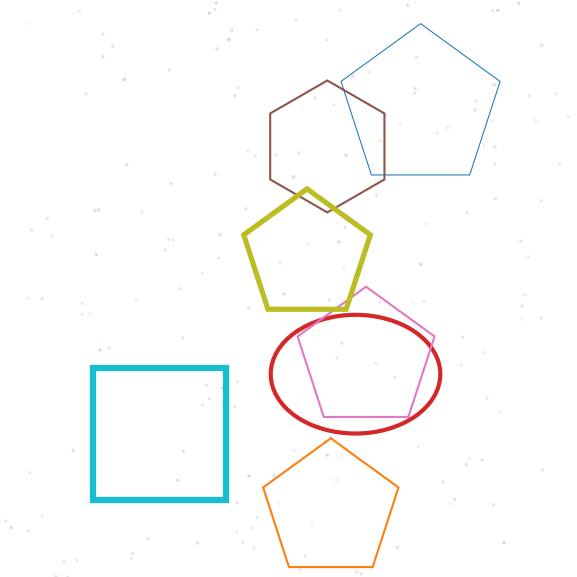[{"shape": "pentagon", "thickness": 0.5, "radius": 0.72, "center": [0.728, 0.813]}, {"shape": "pentagon", "thickness": 1, "radius": 0.62, "center": [0.573, 0.117]}, {"shape": "oval", "thickness": 2, "radius": 0.73, "center": [0.616, 0.351]}, {"shape": "hexagon", "thickness": 1, "radius": 0.57, "center": [0.567, 0.746]}, {"shape": "pentagon", "thickness": 1, "radius": 0.62, "center": [0.634, 0.378]}, {"shape": "pentagon", "thickness": 2.5, "radius": 0.58, "center": [0.532, 0.557]}, {"shape": "square", "thickness": 3, "radius": 0.57, "center": [0.276, 0.248]}]